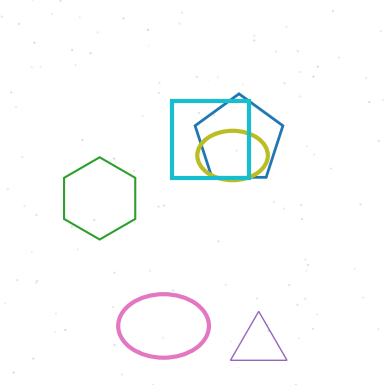[{"shape": "pentagon", "thickness": 2, "radius": 0.6, "center": [0.621, 0.636]}, {"shape": "hexagon", "thickness": 1.5, "radius": 0.53, "center": [0.259, 0.485]}, {"shape": "triangle", "thickness": 1, "radius": 0.42, "center": [0.672, 0.107]}, {"shape": "oval", "thickness": 3, "radius": 0.59, "center": [0.425, 0.153]}, {"shape": "oval", "thickness": 3, "radius": 0.46, "center": [0.604, 0.596]}, {"shape": "square", "thickness": 3, "radius": 0.5, "center": [0.547, 0.637]}]